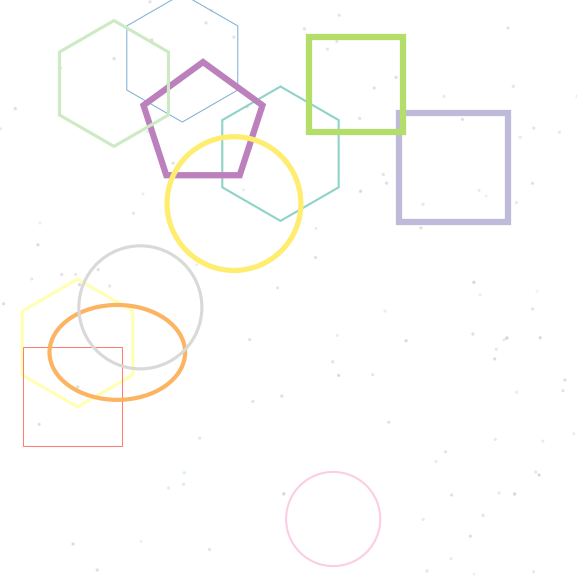[{"shape": "hexagon", "thickness": 1, "radius": 0.58, "center": [0.486, 0.733]}, {"shape": "hexagon", "thickness": 1.5, "radius": 0.55, "center": [0.134, 0.405]}, {"shape": "square", "thickness": 3, "radius": 0.47, "center": [0.785, 0.709]}, {"shape": "square", "thickness": 0.5, "radius": 0.42, "center": [0.125, 0.313]}, {"shape": "hexagon", "thickness": 0.5, "radius": 0.55, "center": [0.316, 0.899]}, {"shape": "oval", "thickness": 2, "radius": 0.59, "center": [0.203, 0.389]}, {"shape": "square", "thickness": 3, "radius": 0.41, "center": [0.617, 0.853]}, {"shape": "circle", "thickness": 1, "radius": 0.41, "center": [0.577, 0.1]}, {"shape": "circle", "thickness": 1.5, "radius": 0.53, "center": [0.243, 0.467]}, {"shape": "pentagon", "thickness": 3, "radius": 0.54, "center": [0.352, 0.783]}, {"shape": "hexagon", "thickness": 1.5, "radius": 0.54, "center": [0.197, 0.855]}, {"shape": "circle", "thickness": 2.5, "radius": 0.58, "center": [0.405, 0.647]}]